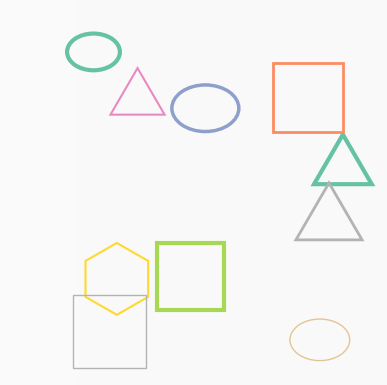[{"shape": "oval", "thickness": 3, "radius": 0.34, "center": [0.241, 0.865]}, {"shape": "triangle", "thickness": 3, "radius": 0.43, "center": [0.885, 0.565]}, {"shape": "square", "thickness": 2, "radius": 0.45, "center": [0.795, 0.748]}, {"shape": "oval", "thickness": 2.5, "radius": 0.43, "center": [0.53, 0.719]}, {"shape": "triangle", "thickness": 1.5, "radius": 0.4, "center": [0.355, 0.743]}, {"shape": "square", "thickness": 3, "radius": 0.43, "center": [0.492, 0.282]}, {"shape": "hexagon", "thickness": 1.5, "radius": 0.47, "center": [0.301, 0.276]}, {"shape": "oval", "thickness": 1, "radius": 0.39, "center": [0.825, 0.117]}, {"shape": "square", "thickness": 1, "radius": 0.48, "center": [0.283, 0.14]}, {"shape": "triangle", "thickness": 2, "radius": 0.49, "center": [0.849, 0.426]}]